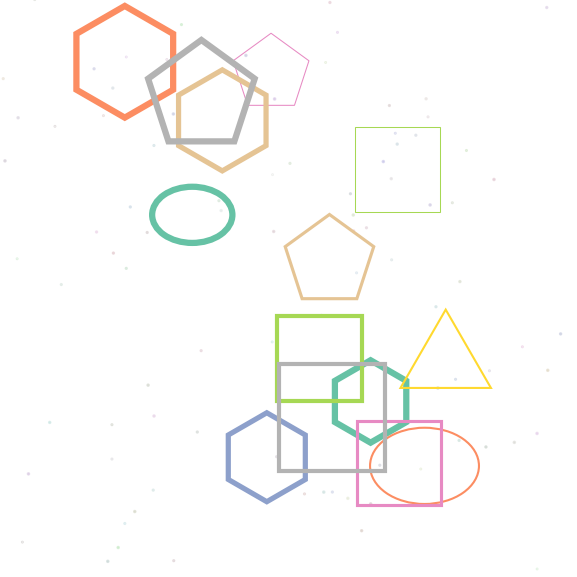[{"shape": "hexagon", "thickness": 3, "radius": 0.36, "center": [0.642, 0.304]}, {"shape": "oval", "thickness": 3, "radius": 0.35, "center": [0.333, 0.627]}, {"shape": "oval", "thickness": 1, "radius": 0.47, "center": [0.735, 0.192]}, {"shape": "hexagon", "thickness": 3, "radius": 0.48, "center": [0.216, 0.892]}, {"shape": "hexagon", "thickness": 2.5, "radius": 0.38, "center": [0.462, 0.207]}, {"shape": "square", "thickness": 1.5, "radius": 0.36, "center": [0.691, 0.197]}, {"shape": "pentagon", "thickness": 0.5, "radius": 0.34, "center": [0.469, 0.873]}, {"shape": "square", "thickness": 0.5, "radius": 0.37, "center": [0.689, 0.705]}, {"shape": "square", "thickness": 2, "radius": 0.37, "center": [0.554, 0.379]}, {"shape": "triangle", "thickness": 1, "radius": 0.45, "center": [0.772, 0.373]}, {"shape": "hexagon", "thickness": 2.5, "radius": 0.44, "center": [0.385, 0.791]}, {"shape": "pentagon", "thickness": 1.5, "radius": 0.4, "center": [0.571, 0.547]}, {"shape": "pentagon", "thickness": 3, "radius": 0.49, "center": [0.349, 0.833]}, {"shape": "square", "thickness": 2, "radius": 0.46, "center": [0.574, 0.276]}]